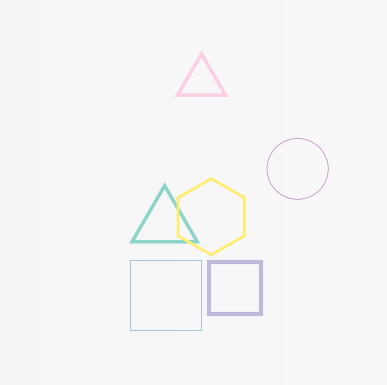[{"shape": "triangle", "thickness": 2.5, "radius": 0.49, "center": [0.425, 0.421]}, {"shape": "square", "thickness": 3, "radius": 0.33, "center": [0.606, 0.251]}, {"shape": "square", "thickness": 0.5, "radius": 0.46, "center": [0.428, 0.234]}, {"shape": "triangle", "thickness": 2.5, "radius": 0.36, "center": [0.52, 0.789]}, {"shape": "circle", "thickness": 0.5, "radius": 0.4, "center": [0.768, 0.561]}, {"shape": "hexagon", "thickness": 2, "radius": 0.49, "center": [0.545, 0.437]}]